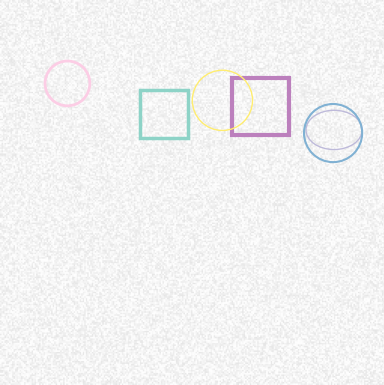[{"shape": "square", "thickness": 2.5, "radius": 0.31, "center": [0.426, 0.703]}, {"shape": "oval", "thickness": 1, "radius": 0.36, "center": [0.868, 0.663]}, {"shape": "circle", "thickness": 1.5, "radius": 0.38, "center": [0.865, 0.654]}, {"shape": "circle", "thickness": 2, "radius": 0.29, "center": [0.175, 0.783]}, {"shape": "square", "thickness": 3, "radius": 0.37, "center": [0.677, 0.724]}, {"shape": "circle", "thickness": 1, "radius": 0.39, "center": [0.578, 0.739]}]